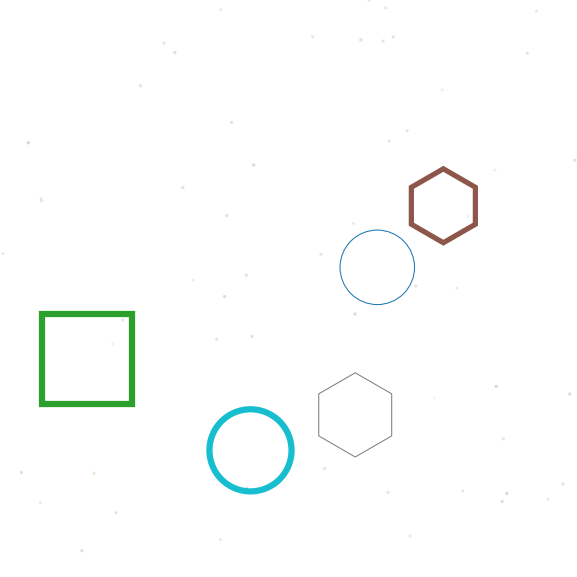[{"shape": "circle", "thickness": 0.5, "radius": 0.32, "center": [0.653, 0.536]}, {"shape": "square", "thickness": 3, "radius": 0.39, "center": [0.151, 0.377]}, {"shape": "hexagon", "thickness": 2.5, "radius": 0.32, "center": [0.768, 0.643]}, {"shape": "hexagon", "thickness": 0.5, "radius": 0.36, "center": [0.615, 0.281]}, {"shape": "circle", "thickness": 3, "radius": 0.36, "center": [0.434, 0.219]}]